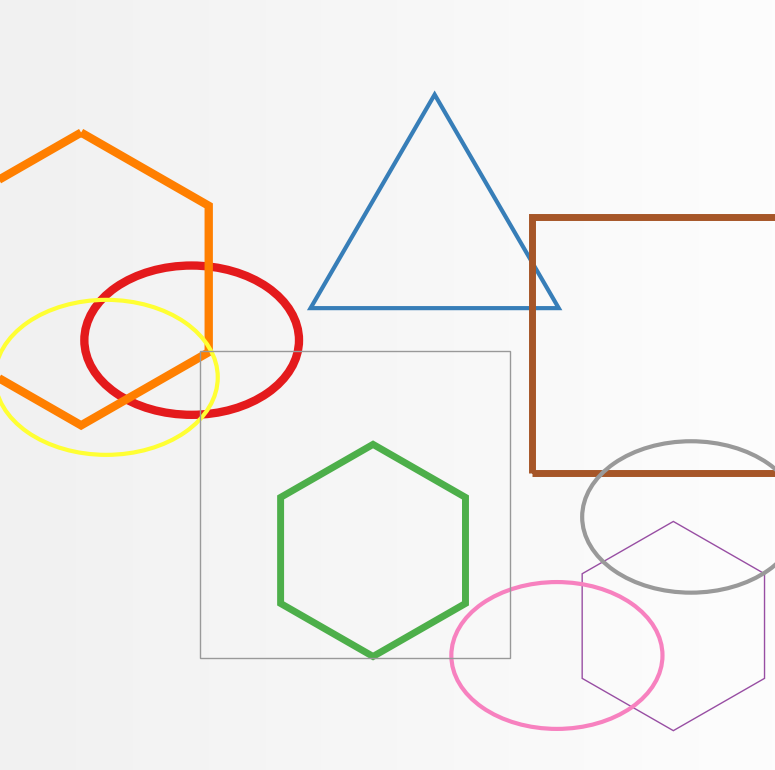[{"shape": "oval", "thickness": 3, "radius": 0.69, "center": [0.247, 0.558]}, {"shape": "triangle", "thickness": 1.5, "radius": 0.92, "center": [0.561, 0.692]}, {"shape": "hexagon", "thickness": 2.5, "radius": 0.69, "center": [0.481, 0.285]}, {"shape": "hexagon", "thickness": 0.5, "radius": 0.68, "center": [0.869, 0.187]}, {"shape": "hexagon", "thickness": 3, "radius": 0.95, "center": [0.105, 0.638]}, {"shape": "oval", "thickness": 1.5, "radius": 0.72, "center": [0.137, 0.51]}, {"shape": "square", "thickness": 2.5, "radius": 0.83, "center": [0.853, 0.552]}, {"shape": "oval", "thickness": 1.5, "radius": 0.68, "center": [0.719, 0.149]}, {"shape": "oval", "thickness": 1.5, "radius": 0.7, "center": [0.892, 0.329]}, {"shape": "square", "thickness": 0.5, "radius": 1.0, "center": [0.458, 0.345]}]